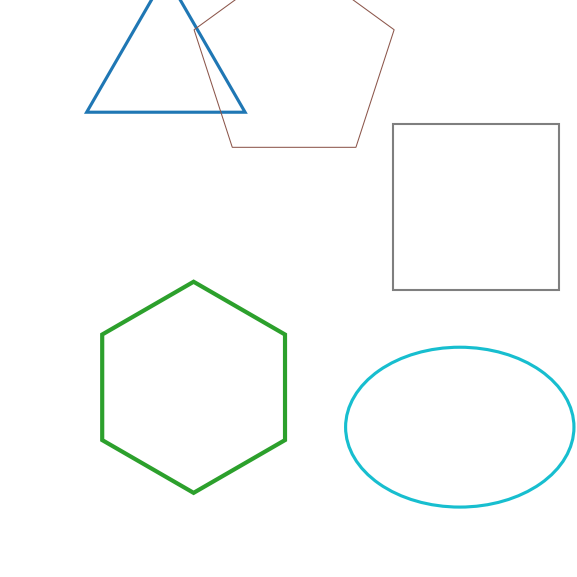[{"shape": "triangle", "thickness": 1.5, "radius": 0.79, "center": [0.287, 0.884]}, {"shape": "hexagon", "thickness": 2, "radius": 0.91, "center": [0.335, 0.328]}, {"shape": "pentagon", "thickness": 0.5, "radius": 0.91, "center": [0.509, 0.891]}, {"shape": "square", "thickness": 1, "radius": 0.72, "center": [0.824, 0.641]}, {"shape": "oval", "thickness": 1.5, "radius": 0.99, "center": [0.796, 0.259]}]